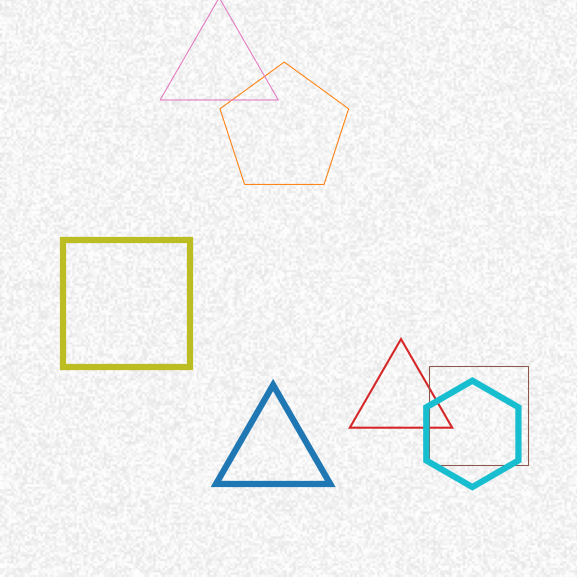[{"shape": "triangle", "thickness": 3, "radius": 0.57, "center": [0.473, 0.218]}, {"shape": "pentagon", "thickness": 0.5, "radius": 0.59, "center": [0.492, 0.775]}, {"shape": "triangle", "thickness": 1, "radius": 0.51, "center": [0.694, 0.31]}, {"shape": "square", "thickness": 0.5, "radius": 0.43, "center": [0.829, 0.279]}, {"shape": "triangle", "thickness": 0.5, "radius": 0.59, "center": [0.38, 0.885]}, {"shape": "square", "thickness": 3, "radius": 0.55, "center": [0.22, 0.473]}, {"shape": "hexagon", "thickness": 3, "radius": 0.46, "center": [0.818, 0.248]}]